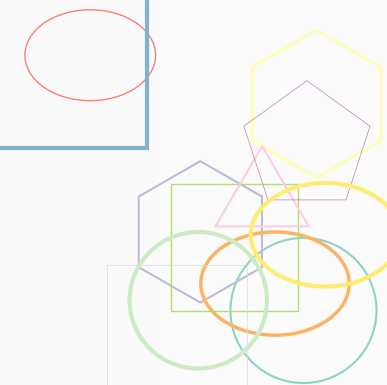[{"shape": "circle", "thickness": 1.5, "radius": 0.94, "center": [0.783, 0.194]}, {"shape": "hexagon", "thickness": 2, "radius": 0.96, "center": [0.817, 0.73]}, {"shape": "hexagon", "thickness": 1.5, "radius": 0.92, "center": [0.517, 0.398]}, {"shape": "oval", "thickness": 1, "radius": 0.84, "center": [0.233, 0.857]}, {"shape": "square", "thickness": 3, "radius": 1.0, "center": [0.18, 0.815]}, {"shape": "oval", "thickness": 2.5, "radius": 0.96, "center": [0.71, 0.263]}, {"shape": "square", "thickness": 1, "radius": 0.82, "center": [0.604, 0.357]}, {"shape": "triangle", "thickness": 1.5, "radius": 0.69, "center": [0.676, 0.481]}, {"shape": "square", "thickness": 0.5, "radius": 0.9, "center": [0.456, 0.131]}, {"shape": "pentagon", "thickness": 0.5, "radius": 0.86, "center": [0.792, 0.619]}, {"shape": "circle", "thickness": 3, "radius": 0.89, "center": [0.512, 0.22]}, {"shape": "oval", "thickness": 3, "radius": 0.96, "center": [0.839, 0.39]}]